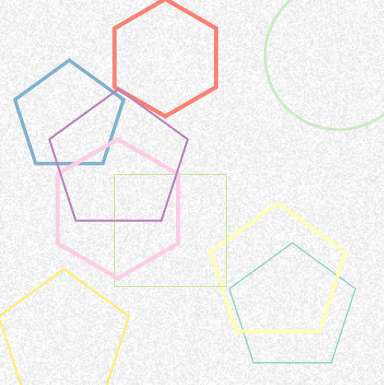[{"shape": "pentagon", "thickness": 1, "radius": 0.86, "center": [0.759, 0.197]}, {"shape": "pentagon", "thickness": 2.5, "radius": 0.92, "center": [0.722, 0.288]}, {"shape": "hexagon", "thickness": 3, "radius": 0.76, "center": [0.429, 0.85]}, {"shape": "pentagon", "thickness": 2.5, "radius": 0.74, "center": [0.18, 0.695]}, {"shape": "square", "thickness": 0.5, "radius": 0.73, "center": [0.442, 0.403]}, {"shape": "hexagon", "thickness": 3, "radius": 0.9, "center": [0.306, 0.458]}, {"shape": "pentagon", "thickness": 1.5, "radius": 0.95, "center": [0.308, 0.58]}, {"shape": "circle", "thickness": 2, "radius": 0.96, "center": [0.88, 0.855]}, {"shape": "pentagon", "thickness": 1.5, "radius": 0.89, "center": [0.166, 0.123]}]